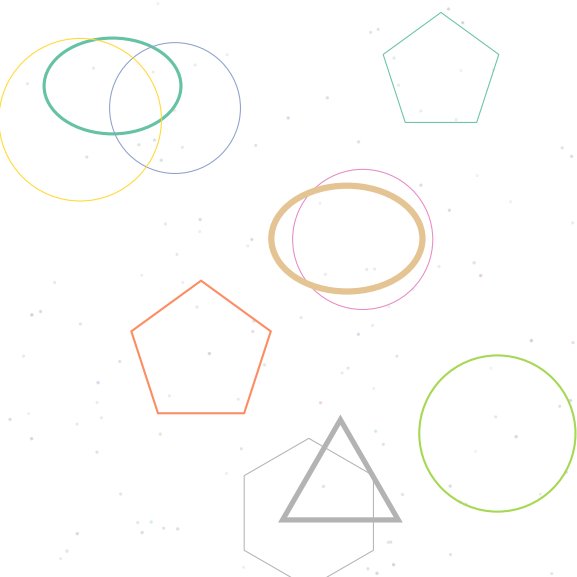[{"shape": "pentagon", "thickness": 0.5, "radius": 0.53, "center": [0.764, 0.872]}, {"shape": "oval", "thickness": 1.5, "radius": 0.59, "center": [0.195, 0.85]}, {"shape": "pentagon", "thickness": 1, "radius": 0.63, "center": [0.348, 0.386]}, {"shape": "circle", "thickness": 0.5, "radius": 0.57, "center": [0.303, 0.812]}, {"shape": "circle", "thickness": 0.5, "radius": 0.61, "center": [0.628, 0.585]}, {"shape": "circle", "thickness": 1, "radius": 0.68, "center": [0.861, 0.248]}, {"shape": "circle", "thickness": 0.5, "radius": 0.7, "center": [0.139, 0.792]}, {"shape": "oval", "thickness": 3, "radius": 0.65, "center": [0.601, 0.586]}, {"shape": "hexagon", "thickness": 0.5, "radius": 0.65, "center": [0.535, 0.111]}, {"shape": "triangle", "thickness": 2.5, "radius": 0.58, "center": [0.589, 0.157]}]